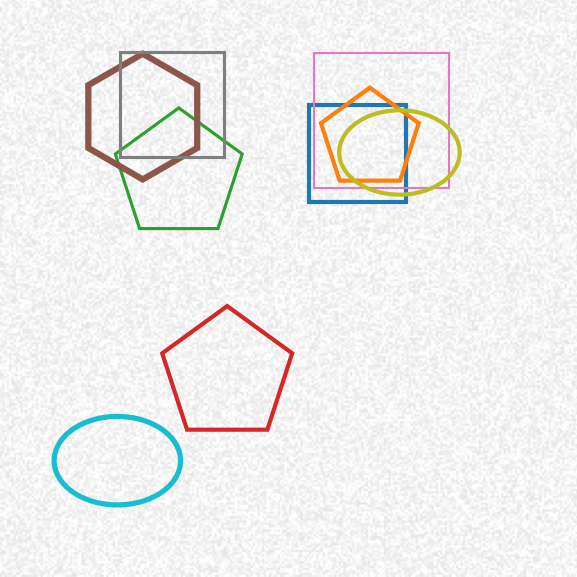[{"shape": "square", "thickness": 2, "radius": 0.42, "center": [0.619, 0.734]}, {"shape": "pentagon", "thickness": 2, "radius": 0.44, "center": [0.64, 0.758]}, {"shape": "pentagon", "thickness": 1.5, "radius": 0.58, "center": [0.31, 0.697]}, {"shape": "pentagon", "thickness": 2, "radius": 0.59, "center": [0.393, 0.351]}, {"shape": "hexagon", "thickness": 3, "radius": 0.54, "center": [0.247, 0.797]}, {"shape": "square", "thickness": 1, "radius": 0.59, "center": [0.66, 0.791]}, {"shape": "square", "thickness": 1.5, "radius": 0.45, "center": [0.298, 0.818]}, {"shape": "oval", "thickness": 2, "radius": 0.52, "center": [0.692, 0.735]}, {"shape": "oval", "thickness": 2.5, "radius": 0.55, "center": [0.203, 0.201]}]